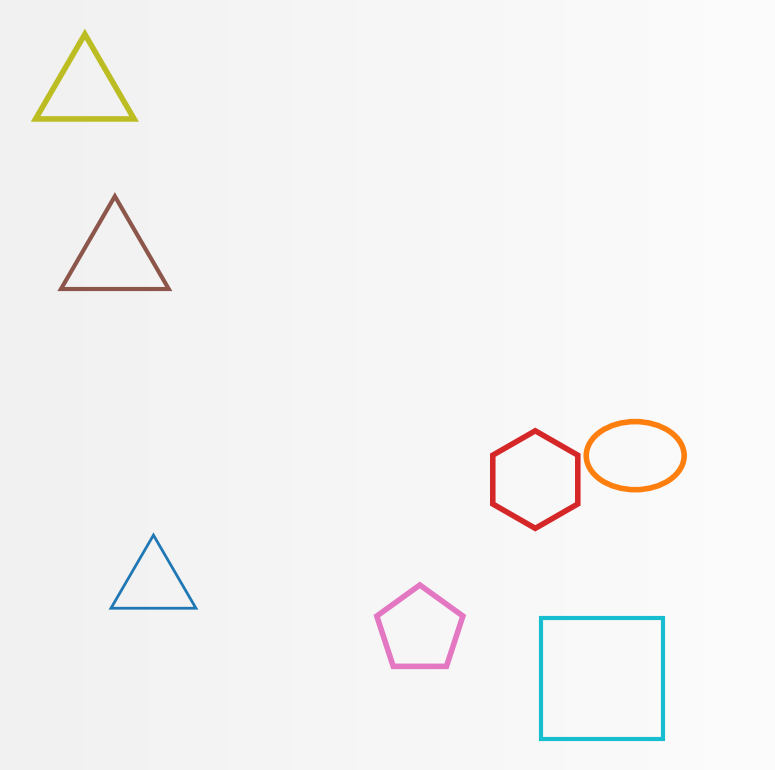[{"shape": "triangle", "thickness": 1, "radius": 0.32, "center": [0.198, 0.242]}, {"shape": "oval", "thickness": 2, "radius": 0.32, "center": [0.82, 0.408]}, {"shape": "hexagon", "thickness": 2, "radius": 0.32, "center": [0.691, 0.377]}, {"shape": "triangle", "thickness": 1.5, "radius": 0.4, "center": [0.148, 0.665]}, {"shape": "pentagon", "thickness": 2, "radius": 0.29, "center": [0.542, 0.182]}, {"shape": "triangle", "thickness": 2, "radius": 0.37, "center": [0.109, 0.882]}, {"shape": "square", "thickness": 1.5, "radius": 0.39, "center": [0.776, 0.119]}]